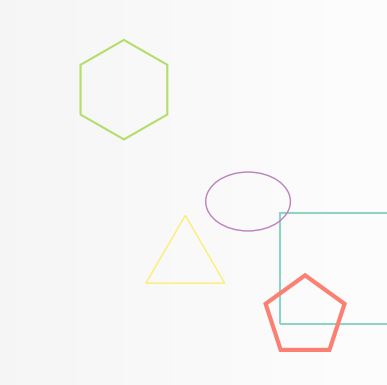[{"shape": "square", "thickness": 1.5, "radius": 0.72, "center": [0.867, 0.302]}, {"shape": "pentagon", "thickness": 3, "radius": 0.54, "center": [0.787, 0.178]}, {"shape": "hexagon", "thickness": 1.5, "radius": 0.65, "center": [0.32, 0.767]}, {"shape": "oval", "thickness": 1, "radius": 0.55, "center": [0.64, 0.477]}, {"shape": "triangle", "thickness": 1, "radius": 0.59, "center": [0.478, 0.323]}]